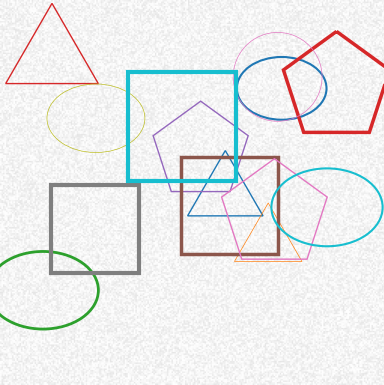[{"shape": "triangle", "thickness": 1, "radius": 0.57, "center": [0.585, 0.496]}, {"shape": "oval", "thickness": 1.5, "radius": 0.58, "center": [0.732, 0.77]}, {"shape": "triangle", "thickness": 0.5, "radius": 0.51, "center": [0.697, 0.371]}, {"shape": "oval", "thickness": 2, "radius": 0.72, "center": [0.112, 0.246]}, {"shape": "triangle", "thickness": 1, "radius": 0.69, "center": [0.135, 0.852]}, {"shape": "pentagon", "thickness": 2.5, "radius": 0.72, "center": [0.874, 0.773]}, {"shape": "pentagon", "thickness": 1, "radius": 0.65, "center": [0.521, 0.607]}, {"shape": "square", "thickness": 2.5, "radius": 0.63, "center": [0.595, 0.467]}, {"shape": "circle", "thickness": 0.5, "radius": 0.58, "center": [0.721, 0.8]}, {"shape": "pentagon", "thickness": 1, "radius": 0.72, "center": [0.713, 0.444]}, {"shape": "square", "thickness": 3, "radius": 0.57, "center": [0.246, 0.404]}, {"shape": "oval", "thickness": 0.5, "radius": 0.64, "center": [0.249, 0.693]}, {"shape": "oval", "thickness": 1.5, "radius": 0.72, "center": [0.849, 0.461]}, {"shape": "square", "thickness": 3, "radius": 0.71, "center": [0.473, 0.671]}]